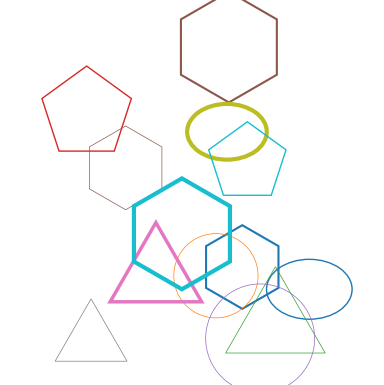[{"shape": "oval", "thickness": 1, "radius": 0.56, "center": [0.803, 0.249]}, {"shape": "hexagon", "thickness": 1.5, "radius": 0.54, "center": [0.629, 0.306]}, {"shape": "circle", "thickness": 0.5, "radius": 0.55, "center": [0.561, 0.284]}, {"shape": "triangle", "thickness": 0.5, "radius": 0.75, "center": [0.715, 0.158]}, {"shape": "pentagon", "thickness": 1, "radius": 0.61, "center": [0.225, 0.706]}, {"shape": "circle", "thickness": 0.5, "radius": 0.71, "center": [0.676, 0.121]}, {"shape": "hexagon", "thickness": 1.5, "radius": 0.72, "center": [0.595, 0.878]}, {"shape": "hexagon", "thickness": 0.5, "radius": 0.54, "center": [0.326, 0.564]}, {"shape": "triangle", "thickness": 2.5, "radius": 0.69, "center": [0.405, 0.285]}, {"shape": "triangle", "thickness": 0.5, "radius": 0.54, "center": [0.237, 0.116]}, {"shape": "oval", "thickness": 3, "radius": 0.52, "center": [0.589, 0.658]}, {"shape": "pentagon", "thickness": 1, "radius": 0.53, "center": [0.642, 0.578]}, {"shape": "hexagon", "thickness": 3, "radius": 0.72, "center": [0.473, 0.393]}]